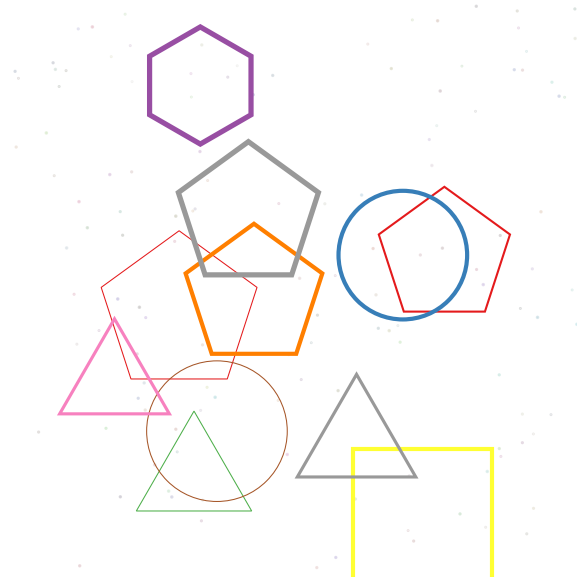[{"shape": "pentagon", "thickness": 1, "radius": 0.6, "center": [0.769, 0.556]}, {"shape": "pentagon", "thickness": 0.5, "radius": 0.71, "center": [0.31, 0.458]}, {"shape": "circle", "thickness": 2, "radius": 0.56, "center": [0.698, 0.557]}, {"shape": "triangle", "thickness": 0.5, "radius": 0.58, "center": [0.336, 0.172]}, {"shape": "hexagon", "thickness": 2.5, "radius": 0.51, "center": [0.347, 0.851]}, {"shape": "pentagon", "thickness": 2, "radius": 0.62, "center": [0.44, 0.487]}, {"shape": "square", "thickness": 2, "radius": 0.6, "center": [0.732, 0.101]}, {"shape": "circle", "thickness": 0.5, "radius": 0.61, "center": [0.376, 0.253]}, {"shape": "triangle", "thickness": 1.5, "radius": 0.55, "center": [0.198, 0.337]}, {"shape": "triangle", "thickness": 1.5, "radius": 0.59, "center": [0.617, 0.232]}, {"shape": "pentagon", "thickness": 2.5, "radius": 0.64, "center": [0.43, 0.626]}]